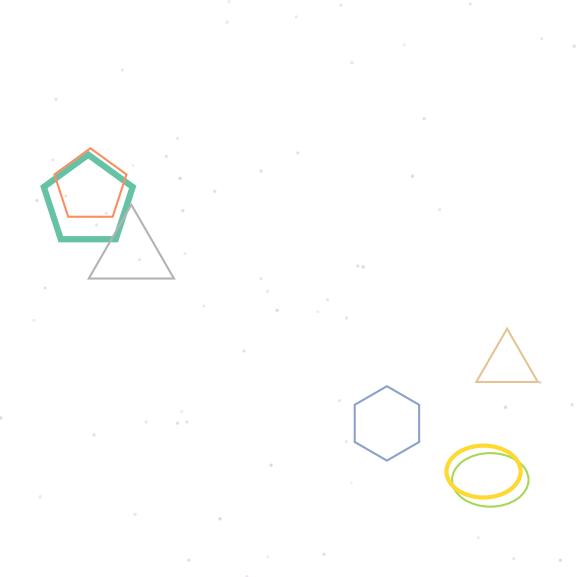[{"shape": "pentagon", "thickness": 3, "radius": 0.4, "center": [0.153, 0.65]}, {"shape": "pentagon", "thickness": 1, "radius": 0.33, "center": [0.157, 0.677]}, {"shape": "hexagon", "thickness": 1, "radius": 0.32, "center": [0.67, 0.266]}, {"shape": "oval", "thickness": 1, "radius": 0.33, "center": [0.849, 0.168]}, {"shape": "oval", "thickness": 2, "radius": 0.32, "center": [0.837, 0.183]}, {"shape": "triangle", "thickness": 1, "radius": 0.31, "center": [0.878, 0.368]}, {"shape": "triangle", "thickness": 1, "radius": 0.43, "center": [0.227, 0.559]}]